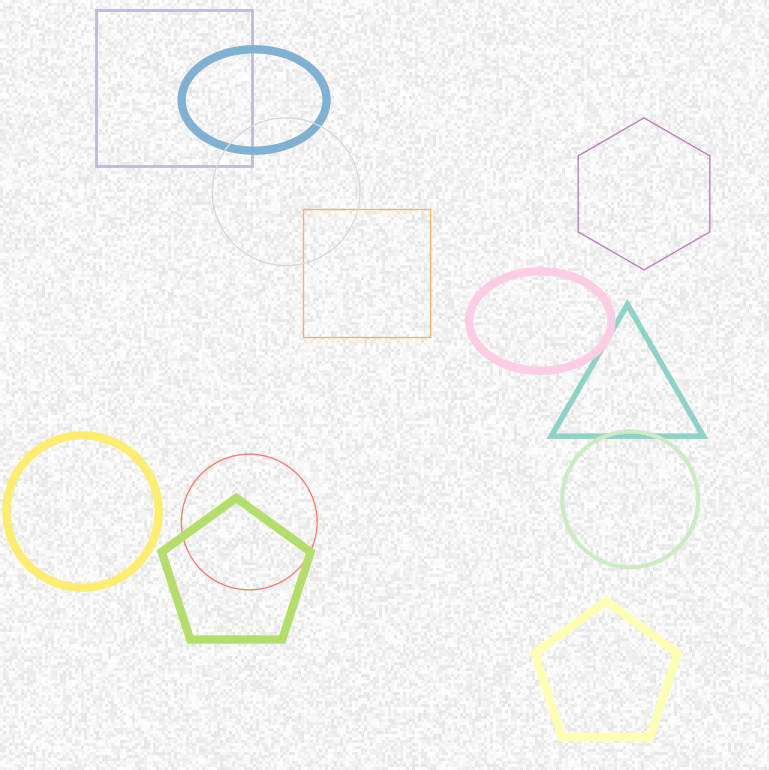[{"shape": "triangle", "thickness": 2, "radius": 0.57, "center": [0.815, 0.491]}, {"shape": "pentagon", "thickness": 3, "radius": 0.49, "center": [0.787, 0.122]}, {"shape": "square", "thickness": 1, "radius": 0.51, "center": [0.226, 0.886]}, {"shape": "circle", "thickness": 0.5, "radius": 0.44, "center": [0.324, 0.322]}, {"shape": "oval", "thickness": 3, "radius": 0.47, "center": [0.33, 0.87]}, {"shape": "square", "thickness": 0.5, "radius": 0.41, "center": [0.476, 0.645]}, {"shape": "pentagon", "thickness": 3, "radius": 0.51, "center": [0.307, 0.252]}, {"shape": "oval", "thickness": 3, "radius": 0.46, "center": [0.702, 0.583]}, {"shape": "circle", "thickness": 0.5, "radius": 0.48, "center": [0.372, 0.751]}, {"shape": "hexagon", "thickness": 0.5, "radius": 0.49, "center": [0.836, 0.748]}, {"shape": "circle", "thickness": 1.5, "radius": 0.44, "center": [0.818, 0.351]}, {"shape": "circle", "thickness": 3, "radius": 0.49, "center": [0.107, 0.336]}]